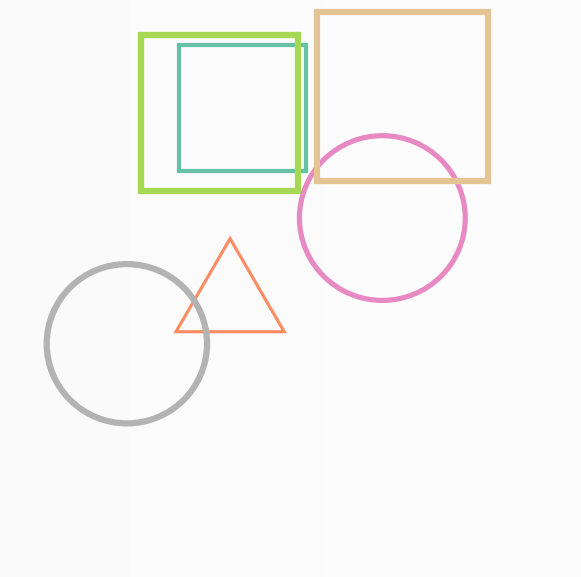[{"shape": "square", "thickness": 2, "radius": 0.55, "center": [0.417, 0.812]}, {"shape": "triangle", "thickness": 1.5, "radius": 0.54, "center": [0.396, 0.478]}, {"shape": "circle", "thickness": 2.5, "radius": 0.71, "center": [0.658, 0.622]}, {"shape": "square", "thickness": 3, "radius": 0.67, "center": [0.378, 0.803]}, {"shape": "square", "thickness": 3, "radius": 0.73, "center": [0.692, 0.832]}, {"shape": "circle", "thickness": 3, "radius": 0.69, "center": [0.218, 0.404]}]